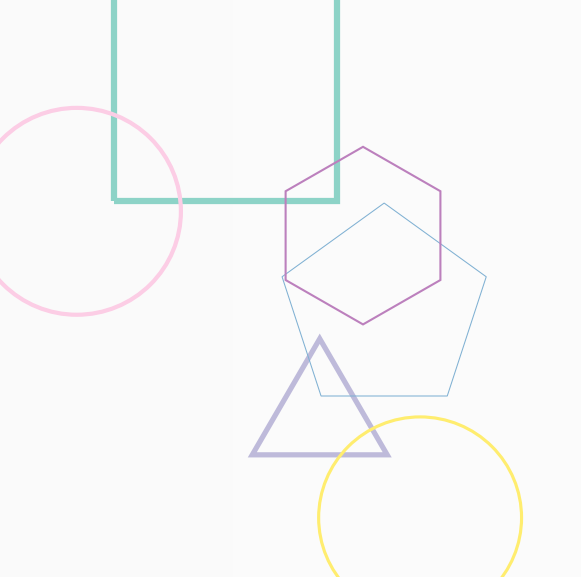[{"shape": "square", "thickness": 3, "radius": 0.96, "center": [0.388, 0.842]}, {"shape": "triangle", "thickness": 2.5, "radius": 0.67, "center": [0.55, 0.279]}, {"shape": "pentagon", "thickness": 0.5, "radius": 0.92, "center": [0.661, 0.463]}, {"shape": "circle", "thickness": 2, "radius": 0.9, "center": [0.132, 0.633]}, {"shape": "hexagon", "thickness": 1, "radius": 0.77, "center": [0.625, 0.591]}, {"shape": "circle", "thickness": 1.5, "radius": 0.87, "center": [0.723, 0.103]}]